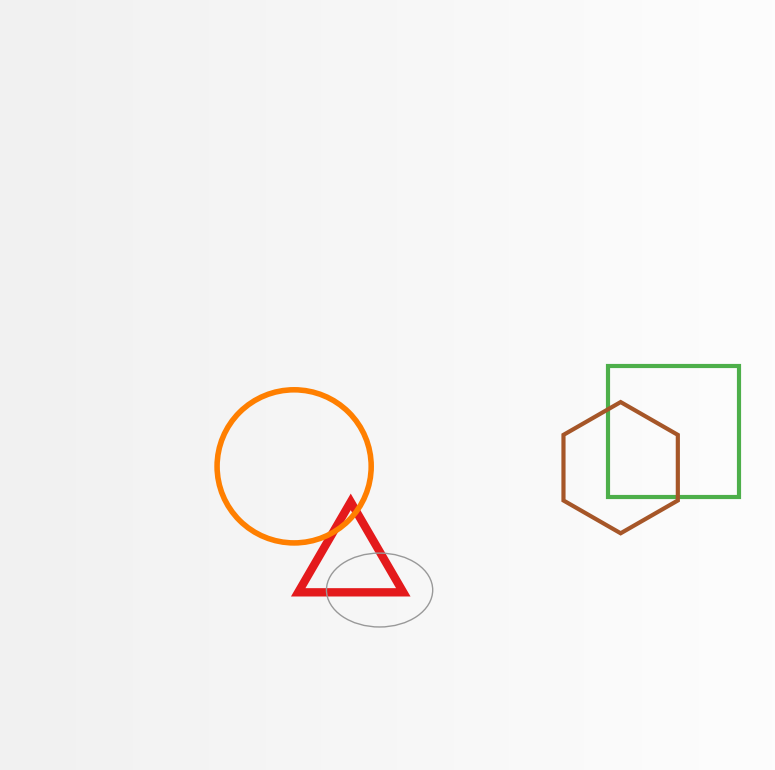[{"shape": "triangle", "thickness": 3, "radius": 0.39, "center": [0.453, 0.27]}, {"shape": "square", "thickness": 1.5, "radius": 0.42, "center": [0.869, 0.439]}, {"shape": "circle", "thickness": 2, "radius": 0.5, "center": [0.38, 0.394]}, {"shape": "hexagon", "thickness": 1.5, "radius": 0.43, "center": [0.801, 0.393]}, {"shape": "oval", "thickness": 0.5, "radius": 0.34, "center": [0.49, 0.234]}]